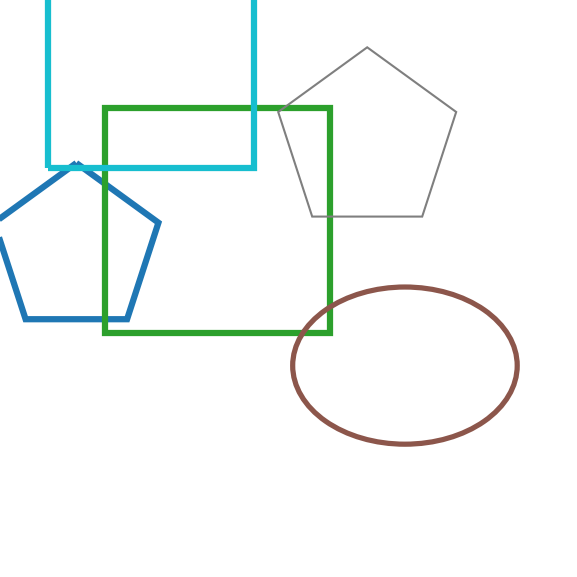[{"shape": "pentagon", "thickness": 3, "radius": 0.75, "center": [0.132, 0.567]}, {"shape": "square", "thickness": 3, "radius": 0.98, "center": [0.377, 0.617]}, {"shape": "oval", "thickness": 2.5, "radius": 0.97, "center": [0.701, 0.366]}, {"shape": "pentagon", "thickness": 1, "radius": 0.81, "center": [0.636, 0.755]}, {"shape": "square", "thickness": 3, "radius": 0.89, "center": [0.261, 0.887]}]